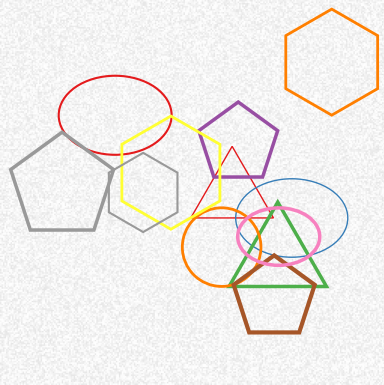[{"shape": "triangle", "thickness": 1, "radius": 0.62, "center": [0.603, 0.496]}, {"shape": "oval", "thickness": 1.5, "radius": 0.73, "center": [0.299, 0.701]}, {"shape": "oval", "thickness": 1, "radius": 0.73, "center": [0.758, 0.434]}, {"shape": "triangle", "thickness": 2.5, "radius": 0.73, "center": [0.721, 0.329]}, {"shape": "pentagon", "thickness": 2.5, "radius": 0.54, "center": [0.619, 0.627]}, {"shape": "circle", "thickness": 2, "radius": 0.51, "center": [0.576, 0.358]}, {"shape": "hexagon", "thickness": 2, "radius": 0.69, "center": [0.862, 0.839]}, {"shape": "hexagon", "thickness": 2, "radius": 0.74, "center": [0.444, 0.552]}, {"shape": "pentagon", "thickness": 3, "radius": 0.55, "center": [0.712, 0.226]}, {"shape": "oval", "thickness": 2.5, "radius": 0.53, "center": [0.724, 0.385]}, {"shape": "hexagon", "thickness": 1.5, "radius": 0.51, "center": [0.372, 0.5]}, {"shape": "pentagon", "thickness": 2.5, "radius": 0.7, "center": [0.161, 0.516]}]